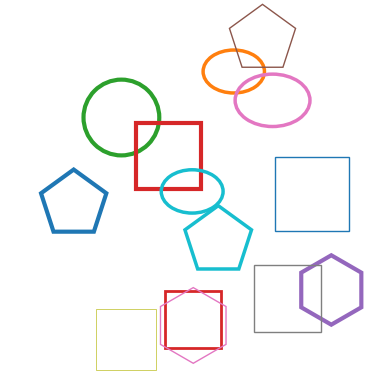[{"shape": "pentagon", "thickness": 3, "radius": 0.45, "center": [0.191, 0.47]}, {"shape": "square", "thickness": 1, "radius": 0.48, "center": [0.811, 0.496]}, {"shape": "oval", "thickness": 2.5, "radius": 0.4, "center": [0.607, 0.814]}, {"shape": "circle", "thickness": 3, "radius": 0.49, "center": [0.315, 0.695]}, {"shape": "square", "thickness": 2, "radius": 0.37, "center": [0.501, 0.17]}, {"shape": "square", "thickness": 3, "radius": 0.42, "center": [0.437, 0.594]}, {"shape": "hexagon", "thickness": 3, "radius": 0.45, "center": [0.86, 0.247]}, {"shape": "pentagon", "thickness": 1, "radius": 0.45, "center": [0.682, 0.898]}, {"shape": "hexagon", "thickness": 1, "radius": 0.49, "center": [0.502, 0.155]}, {"shape": "oval", "thickness": 2.5, "radius": 0.49, "center": [0.708, 0.739]}, {"shape": "square", "thickness": 1, "radius": 0.43, "center": [0.748, 0.225]}, {"shape": "square", "thickness": 0.5, "radius": 0.39, "center": [0.328, 0.119]}, {"shape": "pentagon", "thickness": 2.5, "radius": 0.45, "center": [0.567, 0.375]}, {"shape": "oval", "thickness": 2.5, "radius": 0.4, "center": [0.499, 0.503]}]